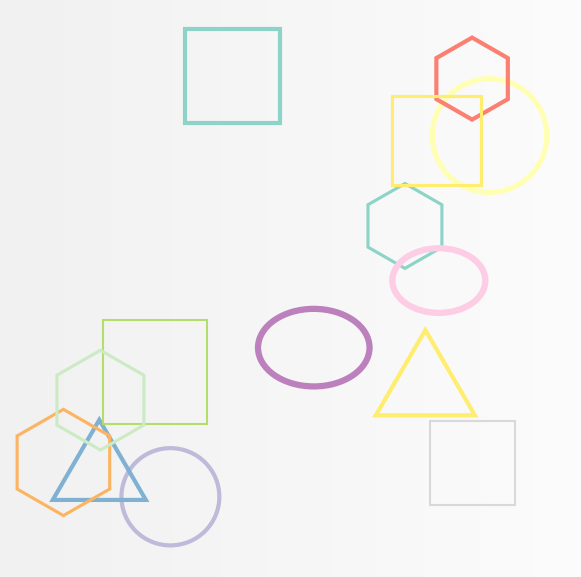[{"shape": "hexagon", "thickness": 1.5, "radius": 0.37, "center": [0.697, 0.608]}, {"shape": "square", "thickness": 2, "radius": 0.41, "center": [0.399, 0.867]}, {"shape": "circle", "thickness": 2.5, "radius": 0.49, "center": [0.842, 0.764]}, {"shape": "circle", "thickness": 2, "radius": 0.42, "center": [0.293, 0.139]}, {"shape": "hexagon", "thickness": 2, "radius": 0.36, "center": [0.812, 0.863]}, {"shape": "triangle", "thickness": 2, "radius": 0.46, "center": [0.171, 0.18]}, {"shape": "hexagon", "thickness": 1.5, "radius": 0.46, "center": [0.109, 0.198]}, {"shape": "square", "thickness": 1, "radius": 0.45, "center": [0.267, 0.355]}, {"shape": "oval", "thickness": 3, "radius": 0.4, "center": [0.755, 0.513]}, {"shape": "square", "thickness": 1, "radius": 0.36, "center": [0.813, 0.197]}, {"shape": "oval", "thickness": 3, "radius": 0.48, "center": [0.54, 0.397]}, {"shape": "hexagon", "thickness": 1.5, "radius": 0.43, "center": [0.173, 0.306]}, {"shape": "square", "thickness": 1.5, "radius": 0.38, "center": [0.751, 0.756]}, {"shape": "triangle", "thickness": 2, "radius": 0.49, "center": [0.732, 0.329]}]